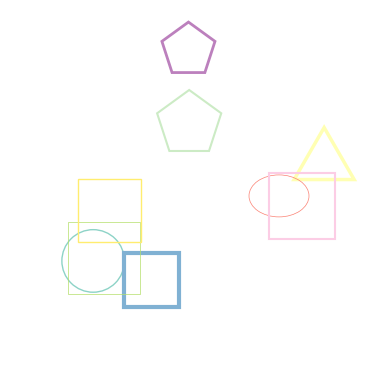[{"shape": "circle", "thickness": 1, "radius": 0.41, "center": [0.242, 0.322]}, {"shape": "triangle", "thickness": 2.5, "radius": 0.45, "center": [0.842, 0.579]}, {"shape": "oval", "thickness": 0.5, "radius": 0.39, "center": [0.725, 0.491]}, {"shape": "square", "thickness": 3, "radius": 0.35, "center": [0.393, 0.272]}, {"shape": "square", "thickness": 0.5, "radius": 0.47, "center": [0.27, 0.331]}, {"shape": "square", "thickness": 1.5, "radius": 0.43, "center": [0.784, 0.465]}, {"shape": "pentagon", "thickness": 2, "radius": 0.36, "center": [0.489, 0.87]}, {"shape": "pentagon", "thickness": 1.5, "radius": 0.44, "center": [0.491, 0.679]}, {"shape": "square", "thickness": 1, "radius": 0.41, "center": [0.284, 0.453]}]